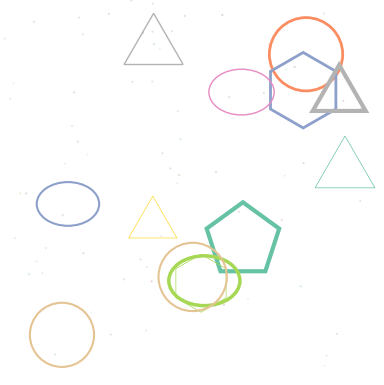[{"shape": "pentagon", "thickness": 3, "radius": 0.5, "center": [0.631, 0.376]}, {"shape": "triangle", "thickness": 0.5, "radius": 0.45, "center": [0.896, 0.557]}, {"shape": "circle", "thickness": 2, "radius": 0.48, "center": [0.795, 0.859]}, {"shape": "oval", "thickness": 1.5, "radius": 0.41, "center": [0.176, 0.47]}, {"shape": "hexagon", "thickness": 2, "radius": 0.49, "center": [0.788, 0.766]}, {"shape": "oval", "thickness": 1, "radius": 0.42, "center": [0.627, 0.761]}, {"shape": "hexagon", "thickness": 0.5, "radius": 0.38, "center": [0.522, 0.264]}, {"shape": "oval", "thickness": 2.5, "radius": 0.46, "center": [0.531, 0.271]}, {"shape": "triangle", "thickness": 0.5, "radius": 0.36, "center": [0.397, 0.418]}, {"shape": "circle", "thickness": 1.5, "radius": 0.44, "center": [0.501, 0.281]}, {"shape": "circle", "thickness": 1.5, "radius": 0.42, "center": [0.161, 0.13]}, {"shape": "triangle", "thickness": 3, "radius": 0.4, "center": [0.881, 0.752]}, {"shape": "triangle", "thickness": 1, "radius": 0.44, "center": [0.399, 0.877]}]